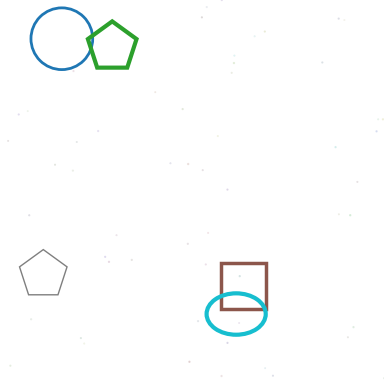[{"shape": "circle", "thickness": 2, "radius": 0.4, "center": [0.161, 0.899]}, {"shape": "pentagon", "thickness": 3, "radius": 0.33, "center": [0.291, 0.878]}, {"shape": "square", "thickness": 2.5, "radius": 0.3, "center": [0.633, 0.258]}, {"shape": "pentagon", "thickness": 1, "radius": 0.32, "center": [0.112, 0.287]}, {"shape": "oval", "thickness": 3, "radius": 0.38, "center": [0.613, 0.184]}]